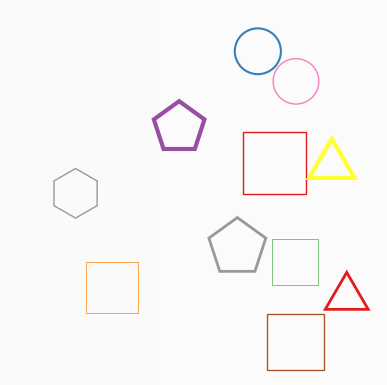[{"shape": "triangle", "thickness": 2, "radius": 0.32, "center": [0.895, 0.229]}, {"shape": "square", "thickness": 1, "radius": 0.41, "center": [0.708, 0.576]}, {"shape": "circle", "thickness": 1.5, "radius": 0.3, "center": [0.665, 0.867]}, {"shape": "square", "thickness": 0.5, "radius": 0.3, "center": [0.761, 0.319]}, {"shape": "pentagon", "thickness": 3, "radius": 0.34, "center": [0.462, 0.669]}, {"shape": "square", "thickness": 0.5, "radius": 0.33, "center": [0.29, 0.254]}, {"shape": "triangle", "thickness": 3, "radius": 0.34, "center": [0.856, 0.572]}, {"shape": "square", "thickness": 1, "radius": 0.36, "center": [0.763, 0.111]}, {"shape": "circle", "thickness": 1, "radius": 0.3, "center": [0.764, 0.789]}, {"shape": "pentagon", "thickness": 2, "radius": 0.39, "center": [0.613, 0.358]}, {"shape": "hexagon", "thickness": 1, "radius": 0.32, "center": [0.195, 0.498]}]